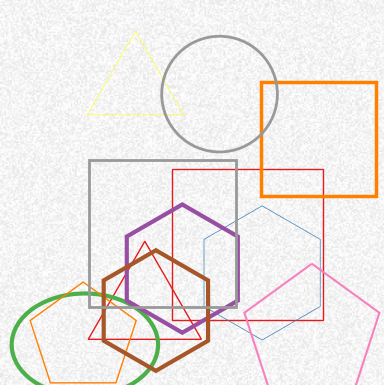[{"shape": "triangle", "thickness": 1, "radius": 0.85, "center": [0.376, 0.204]}, {"shape": "square", "thickness": 1, "radius": 0.98, "center": [0.643, 0.365]}, {"shape": "hexagon", "thickness": 0.5, "radius": 0.87, "center": [0.681, 0.291]}, {"shape": "oval", "thickness": 3, "radius": 0.95, "center": [0.22, 0.105]}, {"shape": "hexagon", "thickness": 3, "radius": 0.83, "center": [0.473, 0.302]}, {"shape": "square", "thickness": 2.5, "radius": 0.74, "center": [0.827, 0.64]}, {"shape": "pentagon", "thickness": 1, "radius": 0.72, "center": [0.216, 0.123]}, {"shape": "triangle", "thickness": 0.5, "radius": 0.72, "center": [0.352, 0.774]}, {"shape": "hexagon", "thickness": 3, "radius": 0.78, "center": [0.405, 0.193]}, {"shape": "pentagon", "thickness": 1.5, "radius": 0.92, "center": [0.81, 0.131]}, {"shape": "square", "thickness": 2, "radius": 0.95, "center": [0.422, 0.392]}, {"shape": "circle", "thickness": 2, "radius": 0.75, "center": [0.57, 0.756]}]